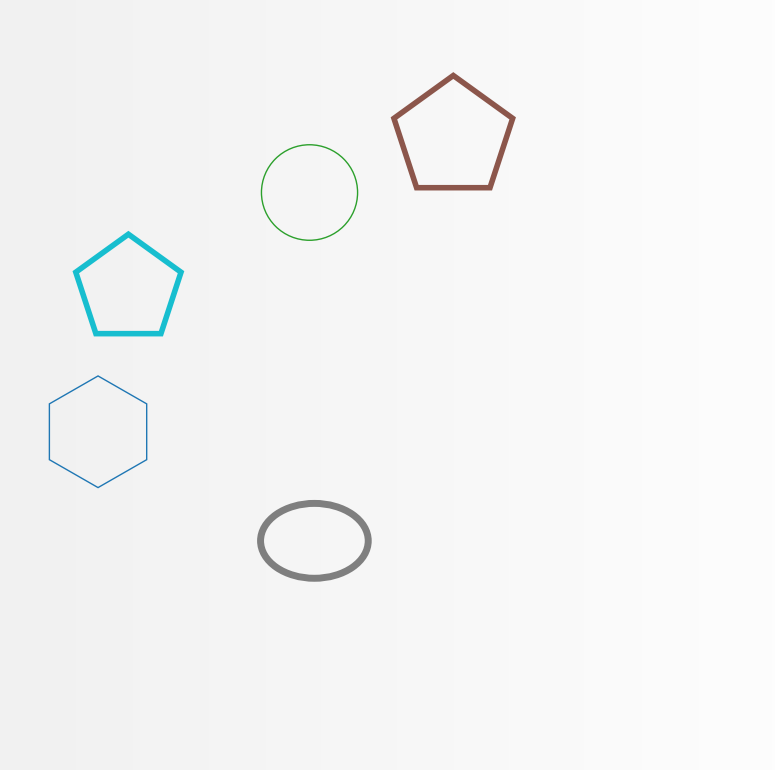[{"shape": "hexagon", "thickness": 0.5, "radius": 0.36, "center": [0.127, 0.439]}, {"shape": "circle", "thickness": 0.5, "radius": 0.31, "center": [0.399, 0.75]}, {"shape": "pentagon", "thickness": 2, "radius": 0.4, "center": [0.585, 0.821]}, {"shape": "oval", "thickness": 2.5, "radius": 0.35, "center": [0.406, 0.298]}, {"shape": "pentagon", "thickness": 2, "radius": 0.36, "center": [0.166, 0.624]}]